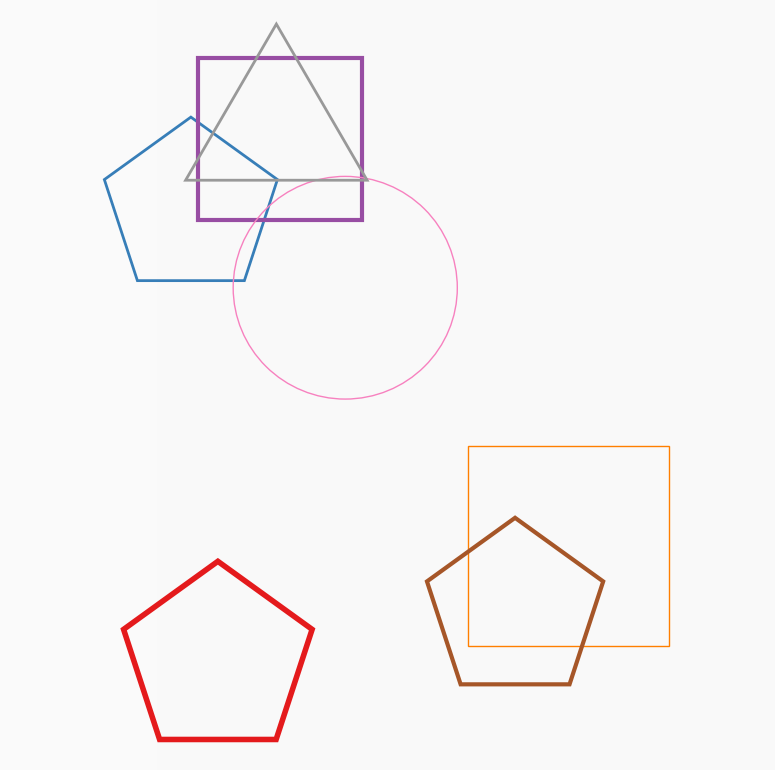[{"shape": "pentagon", "thickness": 2, "radius": 0.64, "center": [0.281, 0.143]}, {"shape": "pentagon", "thickness": 1, "radius": 0.59, "center": [0.246, 0.731]}, {"shape": "square", "thickness": 1.5, "radius": 0.53, "center": [0.362, 0.819]}, {"shape": "square", "thickness": 0.5, "radius": 0.65, "center": [0.733, 0.291]}, {"shape": "pentagon", "thickness": 1.5, "radius": 0.6, "center": [0.665, 0.208]}, {"shape": "circle", "thickness": 0.5, "radius": 0.72, "center": [0.445, 0.626]}, {"shape": "triangle", "thickness": 1, "radius": 0.68, "center": [0.357, 0.834]}]